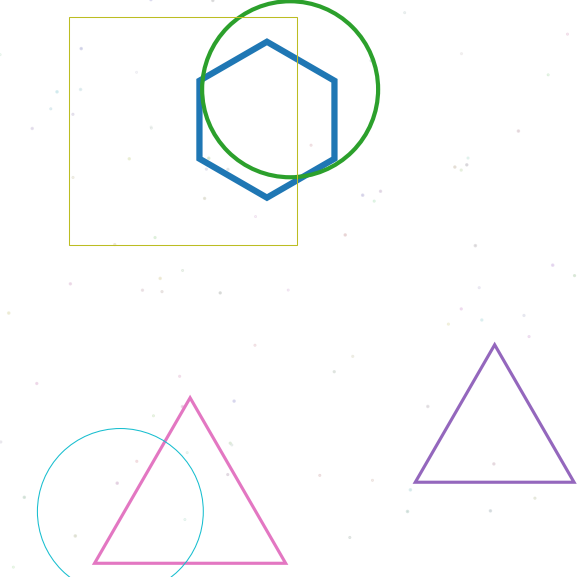[{"shape": "hexagon", "thickness": 3, "radius": 0.67, "center": [0.462, 0.792]}, {"shape": "circle", "thickness": 2, "radius": 0.76, "center": [0.502, 0.845]}, {"shape": "triangle", "thickness": 1.5, "radius": 0.79, "center": [0.857, 0.243]}, {"shape": "triangle", "thickness": 1.5, "radius": 0.96, "center": [0.329, 0.119]}, {"shape": "square", "thickness": 0.5, "radius": 0.99, "center": [0.317, 0.773]}, {"shape": "circle", "thickness": 0.5, "radius": 0.72, "center": [0.208, 0.113]}]